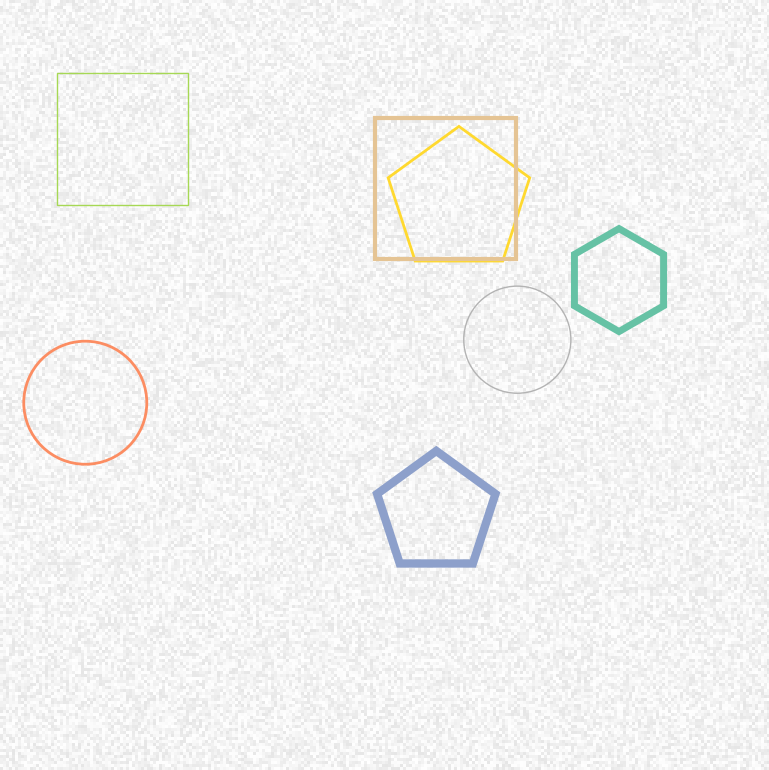[{"shape": "hexagon", "thickness": 2.5, "radius": 0.33, "center": [0.804, 0.636]}, {"shape": "circle", "thickness": 1, "radius": 0.4, "center": [0.111, 0.477]}, {"shape": "pentagon", "thickness": 3, "radius": 0.4, "center": [0.567, 0.334]}, {"shape": "square", "thickness": 0.5, "radius": 0.43, "center": [0.159, 0.82]}, {"shape": "pentagon", "thickness": 1, "radius": 0.48, "center": [0.596, 0.739]}, {"shape": "square", "thickness": 1.5, "radius": 0.46, "center": [0.579, 0.755]}, {"shape": "circle", "thickness": 0.5, "radius": 0.35, "center": [0.672, 0.559]}]